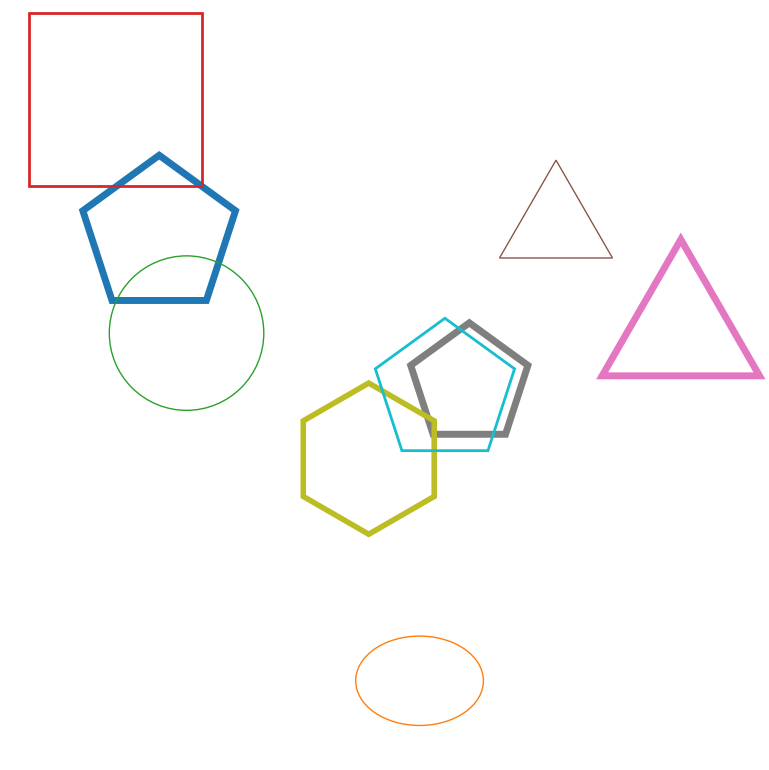[{"shape": "pentagon", "thickness": 2.5, "radius": 0.52, "center": [0.207, 0.694]}, {"shape": "oval", "thickness": 0.5, "radius": 0.41, "center": [0.545, 0.116]}, {"shape": "circle", "thickness": 0.5, "radius": 0.5, "center": [0.242, 0.567]}, {"shape": "square", "thickness": 1, "radius": 0.56, "center": [0.15, 0.871]}, {"shape": "triangle", "thickness": 0.5, "radius": 0.42, "center": [0.722, 0.707]}, {"shape": "triangle", "thickness": 2.5, "radius": 0.59, "center": [0.884, 0.571]}, {"shape": "pentagon", "thickness": 2.5, "radius": 0.4, "center": [0.609, 0.501]}, {"shape": "hexagon", "thickness": 2, "radius": 0.49, "center": [0.479, 0.404]}, {"shape": "pentagon", "thickness": 1, "radius": 0.48, "center": [0.578, 0.492]}]